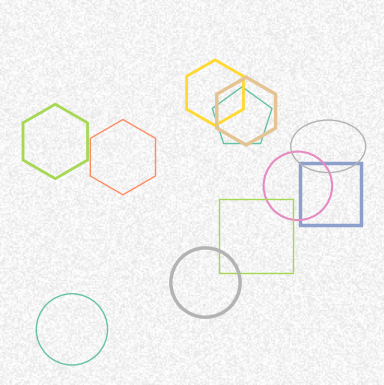[{"shape": "circle", "thickness": 1, "radius": 0.46, "center": [0.187, 0.144]}, {"shape": "pentagon", "thickness": 1, "radius": 0.41, "center": [0.629, 0.693]}, {"shape": "hexagon", "thickness": 1, "radius": 0.49, "center": [0.319, 0.592]}, {"shape": "square", "thickness": 2.5, "radius": 0.4, "center": [0.858, 0.496]}, {"shape": "circle", "thickness": 1.5, "radius": 0.45, "center": [0.774, 0.517]}, {"shape": "hexagon", "thickness": 2, "radius": 0.48, "center": [0.144, 0.633]}, {"shape": "square", "thickness": 1, "radius": 0.48, "center": [0.666, 0.387]}, {"shape": "hexagon", "thickness": 2, "radius": 0.43, "center": [0.559, 0.759]}, {"shape": "hexagon", "thickness": 2.5, "radius": 0.44, "center": [0.639, 0.711]}, {"shape": "oval", "thickness": 1, "radius": 0.49, "center": [0.852, 0.62]}, {"shape": "circle", "thickness": 2.5, "radius": 0.45, "center": [0.534, 0.266]}]